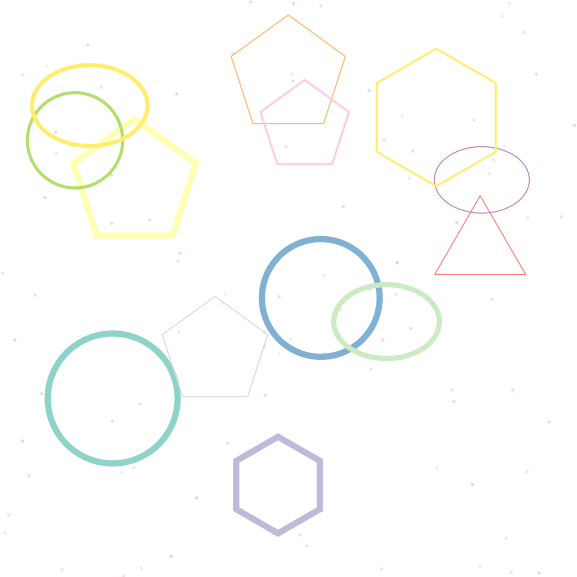[{"shape": "circle", "thickness": 3, "radius": 0.56, "center": [0.195, 0.309]}, {"shape": "pentagon", "thickness": 3, "radius": 0.56, "center": [0.233, 0.682]}, {"shape": "hexagon", "thickness": 3, "radius": 0.42, "center": [0.482, 0.159]}, {"shape": "triangle", "thickness": 0.5, "radius": 0.45, "center": [0.831, 0.569]}, {"shape": "circle", "thickness": 3, "radius": 0.51, "center": [0.555, 0.483]}, {"shape": "pentagon", "thickness": 0.5, "radius": 0.52, "center": [0.499, 0.869]}, {"shape": "circle", "thickness": 1.5, "radius": 0.41, "center": [0.13, 0.756]}, {"shape": "pentagon", "thickness": 1, "radius": 0.4, "center": [0.528, 0.78]}, {"shape": "pentagon", "thickness": 0.5, "radius": 0.48, "center": [0.372, 0.39]}, {"shape": "oval", "thickness": 0.5, "radius": 0.41, "center": [0.834, 0.688]}, {"shape": "oval", "thickness": 2.5, "radius": 0.46, "center": [0.669, 0.442]}, {"shape": "oval", "thickness": 2, "radius": 0.5, "center": [0.155, 0.816]}, {"shape": "hexagon", "thickness": 1, "radius": 0.6, "center": [0.755, 0.796]}]